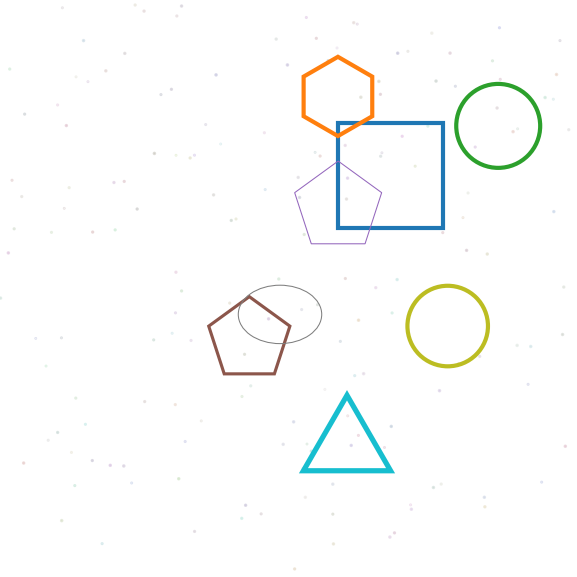[{"shape": "square", "thickness": 2, "radius": 0.46, "center": [0.676, 0.695]}, {"shape": "hexagon", "thickness": 2, "radius": 0.34, "center": [0.585, 0.832]}, {"shape": "circle", "thickness": 2, "radius": 0.36, "center": [0.863, 0.781]}, {"shape": "pentagon", "thickness": 0.5, "radius": 0.4, "center": [0.586, 0.641]}, {"shape": "pentagon", "thickness": 1.5, "radius": 0.37, "center": [0.432, 0.412]}, {"shape": "oval", "thickness": 0.5, "radius": 0.36, "center": [0.485, 0.455]}, {"shape": "circle", "thickness": 2, "radius": 0.35, "center": [0.775, 0.435]}, {"shape": "triangle", "thickness": 2.5, "radius": 0.44, "center": [0.601, 0.228]}]